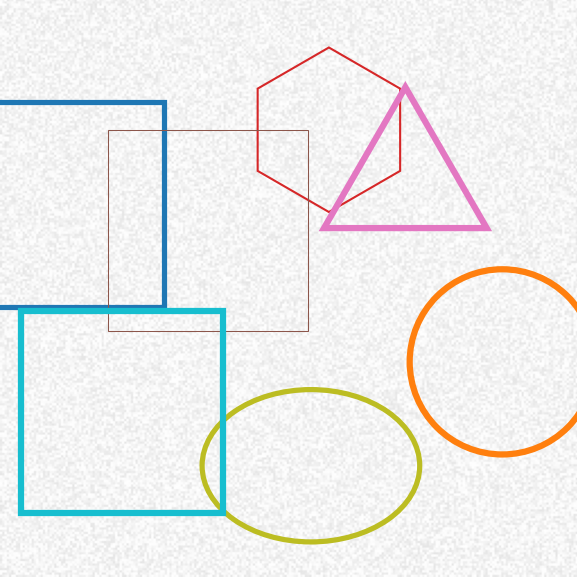[{"shape": "square", "thickness": 2.5, "radius": 0.89, "center": [0.107, 0.644]}, {"shape": "circle", "thickness": 3, "radius": 0.8, "center": [0.87, 0.373]}, {"shape": "hexagon", "thickness": 1, "radius": 0.71, "center": [0.57, 0.774]}, {"shape": "square", "thickness": 0.5, "radius": 0.87, "center": [0.36, 0.6]}, {"shape": "triangle", "thickness": 3, "radius": 0.81, "center": [0.702, 0.685]}, {"shape": "oval", "thickness": 2.5, "radius": 0.94, "center": [0.538, 0.193]}, {"shape": "square", "thickness": 3, "radius": 0.87, "center": [0.211, 0.285]}]